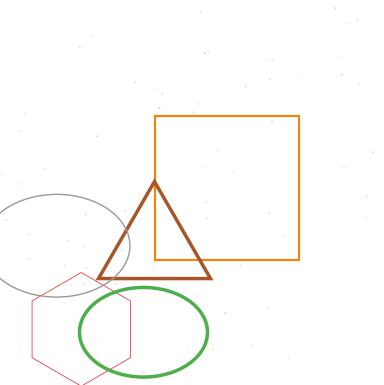[{"shape": "hexagon", "thickness": 0.5, "radius": 0.74, "center": [0.211, 0.145]}, {"shape": "oval", "thickness": 2.5, "radius": 0.83, "center": [0.373, 0.137]}, {"shape": "square", "thickness": 1.5, "radius": 0.93, "center": [0.59, 0.512]}, {"shape": "triangle", "thickness": 2.5, "radius": 0.84, "center": [0.401, 0.36]}, {"shape": "oval", "thickness": 1, "radius": 0.95, "center": [0.147, 0.362]}]